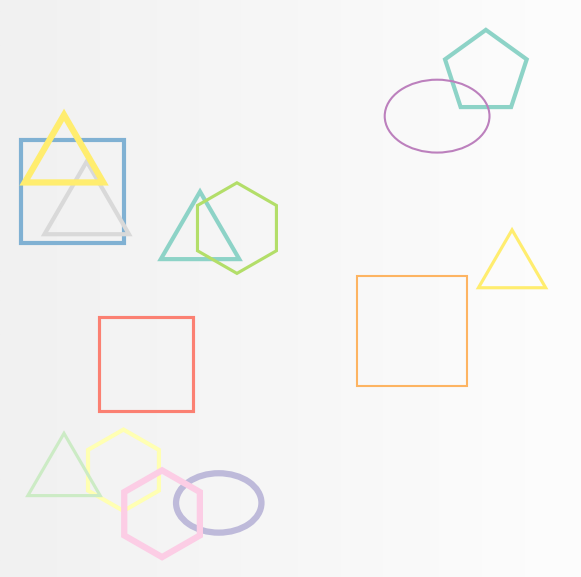[{"shape": "pentagon", "thickness": 2, "radius": 0.37, "center": [0.836, 0.873]}, {"shape": "triangle", "thickness": 2, "radius": 0.39, "center": [0.344, 0.589]}, {"shape": "hexagon", "thickness": 2, "radius": 0.35, "center": [0.212, 0.185]}, {"shape": "oval", "thickness": 3, "radius": 0.37, "center": [0.376, 0.128]}, {"shape": "square", "thickness": 1.5, "radius": 0.41, "center": [0.252, 0.369]}, {"shape": "square", "thickness": 2, "radius": 0.44, "center": [0.125, 0.668]}, {"shape": "square", "thickness": 1, "radius": 0.48, "center": [0.709, 0.426]}, {"shape": "hexagon", "thickness": 1.5, "radius": 0.39, "center": [0.408, 0.604]}, {"shape": "hexagon", "thickness": 3, "radius": 0.38, "center": [0.279, 0.11]}, {"shape": "triangle", "thickness": 2, "radius": 0.42, "center": [0.149, 0.636]}, {"shape": "oval", "thickness": 1, "radius": 0.45, "center": [0.752, 0.798]}, {"shape": "triangle", "thickness": 1.5, "radius": 0.36, "center": [0.11, 0.177]}, {"shape": "triangle", "thickness": 3, "radius": 0.39, "center": [0.11, 0.722]}, {"shape": "triangle", "thickness": 1.5, "radius": 0.33, "center": [0.881, 0.534]}]